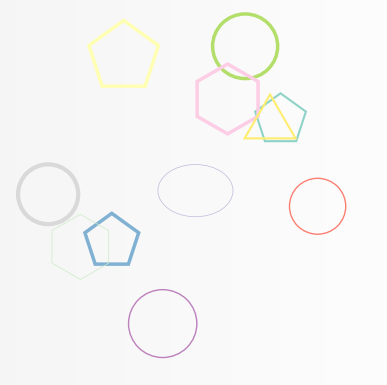[{"shape": "pentagon", "thickness": 1.5, "radius": 0.34, "center": [0.724, 0.689]}, {"shape": "pentagon", "thickness": 2.5, "radius": 0.47, "center": [0.319, 0.853]}, {"shape": "oval", "thickness": 0.5, "radius": 0.48, "center": [0.504, 0.505]}, {"shape": "circle", "thickness": 1, "radius": 0.36, "center": [0.82, 0.464]}, {"shape": "pentagon", "thickness": 2.5, "radius": 0.36, "center": [0.289, 0.373]}, {"shape": "circle", "thickness": 2.5, "radius": 0.42, "center": [0.633, 0.88]}, {"shape": "hexagon", "thickness": 2.5, "radius": 0.45, "center": [0.587, 0.743]}, {"shape": "circle", "thickness": 3, "radius": 0.39, "center": [0.124, 0.495]}, {"shape": "circle", "thickness": 1, "radius": 0.44, "center": [0.42, 0.16]}, {"shape": "hexagon", "thickness": 0.5, "radius": 0.42, "center": [0.207, 0.359]}, {"shape": "triangle", "thickness": 1.5, "radius": 0.38, "center": [0.697, 0.678]}]